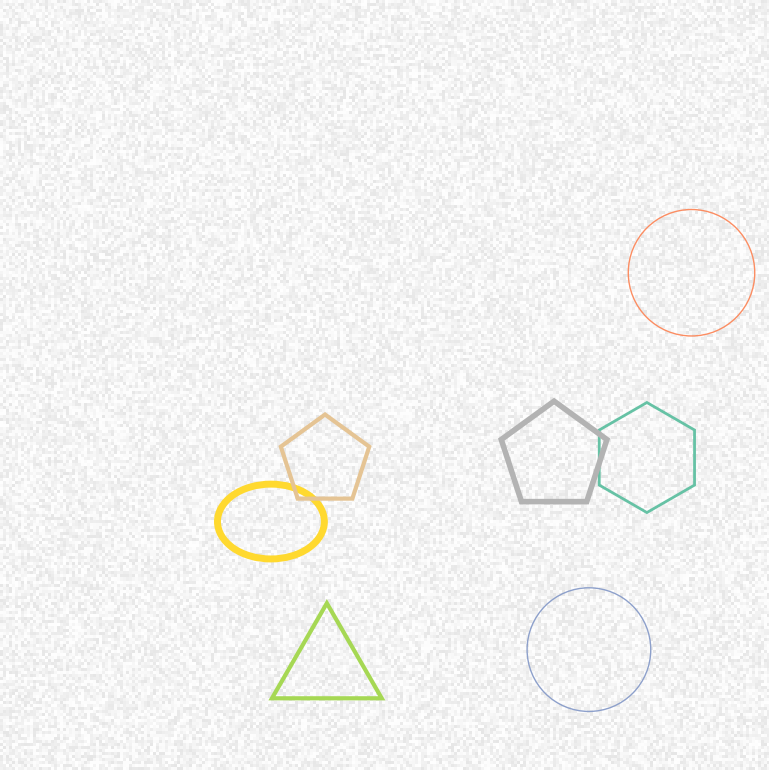[{"shape": "hexagon", "thickness": 1, "radius": 0.36, "center": [0.84, 0.406]}, {"shape": "circle", "thickness": 0.5, "radius": 0.41, "center": [0.898, 0.646]}, {"shape": "circle", "thickness": 0.5, "radius": 0.4, "center": [0.765, 0.156]}, {"shape": "triangle", "thickness": 1.5, "radius": 0.41, "center": [0.424, 0.134]}, {"shape": "oval", "thickness": 2.5, "radius": 0.35, "center": [0.352, 0.323]}, {"shape": "pentagon", "thickness": 1.5, "radius": 0.3, "center": [0.422, 0.401]}, {"shape": "pentagon", "thickness": 2, "radius": 0.36, "center": [0.72, 0.407]}]